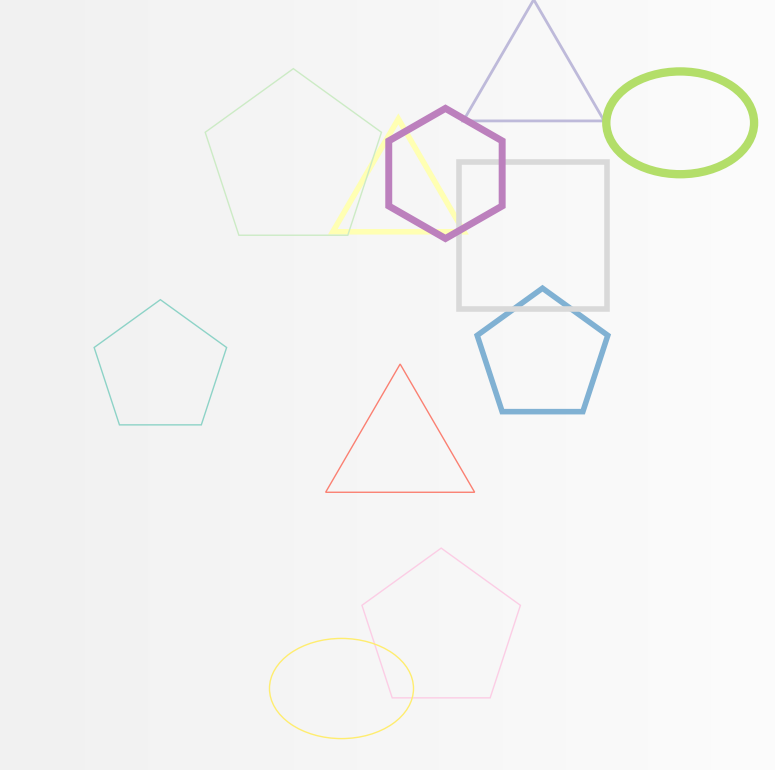[{"shape": "pentagon", "thickness": 0.5, "radius": 0.45, "center": [0.207, 0.521]}, {"shape": "triangle", "thickness": 2, "radius": 0.49, "center": [0.514, 0.748]}, {"shape": "triangle", "thickness": 1, "radius": 0.52, "center": [0.689, 0.895]}, {"shape": "triangle", "thickness": 0.5, "radius": 0.56, "center": [0.516, 0.416]}, {"shape": "pentagon", "thickness": 2, "radius": 0.44, "center": [0.7, 0.537]}, {"shape": "oval", "thickness": 3, "radius": 0.48, "center": [0.878, 0.84]}, {"shape": "pentagon", "thickness": 0.5, "radius": 0.54, "center": [0.569, 0.181]}, {"shape": "square", "thickness": 2, "radius": 0.48, "center": [0.688, 0.694]}, {"shape": "hexagon", "thickness": 2.5, "radius": 0.42, "center": [0.575, 0.775]}, {"shape": "pentagon", "thickness": 0.5, "radius": 0.6, "center": [0.378, 0.791]}, {"shape": "oval", "thickness": 0.5, "radius": 0.46, "center": [0.441, 0.106]}]